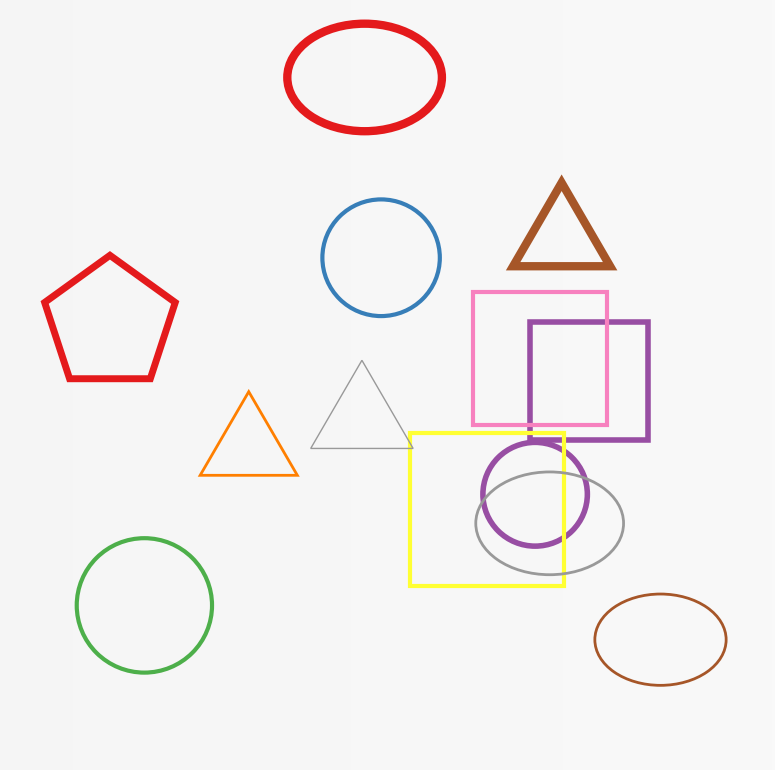[{"shape": "oval", "thickness": 3, "radius": 0.5, "center": [0.47, 0.899]}, {"shape": "pentagon", "thickness": 2.5, "radius": 0.44, "center": [0.142, 0.58]}, {"shape": "circle", "thickness": 1.5, "radius": 0.38, "center": [0.492, 0.665]}, {"shape": "circle", "thickness": 1.5, "radius": 0.44, "center": [0.186, 0.214]}, {"shape": "square", "thickness": 2, "radius": 0.38, "center": [0.76, 0.505]}, {"shape": "circle", "thickness": 2, "radius": 0.34, "center": [0.69, 0.358]}, {"shape": "triangle", "thickness": 1, "radius": 0.36, "center": [0.321, 0.419]}, {"shape": "square", "thickness": 1.5, "radius": 0.5, "center": [0.629, 0.338]}, {"shape": "oval", "thickness": 1, "radius": 0.42, "center": [0.852, 0.169]}, {"shape": "triangle", "thickness": 3, "radius": 0.36, "center": [0.725, 0.69]}, {"shape": "square", "thickness": 1.5, "radius": 0.43, "center": [0.697, 0.535]}, {"shape": "oval", "thickness": 1, "radius": 0.48, "center": [0.709, 0.32]}, {"shape": "triangle", "thickness": 0.5, "radius": 0.38, "center": [0.467, 0.456]}]